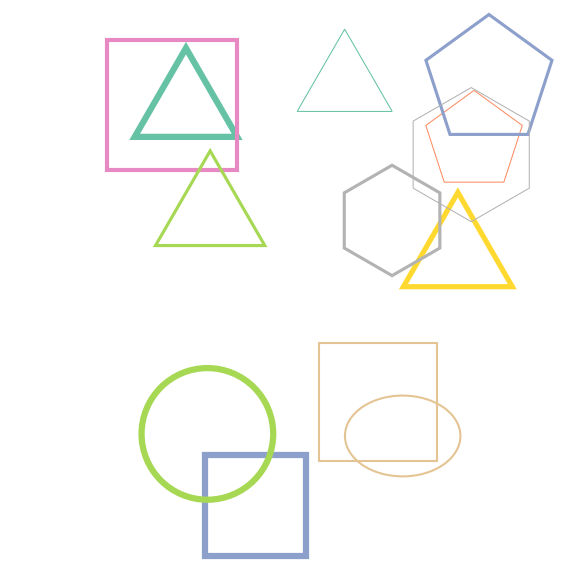[{"shape": "triangle", "thickness": 0.5, "radius": 0.47, "center": [0.597, 0.854]}, {"shape": "triangle", "thickness": 3, "radius": 0.51, "center": [0.322, 0.813]}, {"shape": "pentagon", "thickness": 0.5, "radius": 0.44, "center": [0.821, 0.755]}, {"shape": "pentagon", "thickness": 1.5, "radius": 0.57, "center": [0.847, 0.859]}, {"shape": "square", "thickness": 3, "radius": 0.44, "center": [0.442, 0.124]}, {"shape": "square", "thickness": 2, "radius": 0.56, "center": [0.298, 0.817]}, {"shape": "circle", "thickness": 3, "radius": 0.57, "center": [0.359, 0.248]}, {"shape": "triangle", "thickness": 1.5, "radius": 0.55, "center": [0.364, 0.629]}, {"shape": "triangle", "thickness": 2.5, "radius": 0.54, "center": [0.793, 0.557]}, {"shape": "oval", "thickness": 1, "radius": 0.5, "center": [0.697, 0.244]}, {"shape": "square", "thickness": 1, "radius": 0.51, "center": [0.655, 0.303]}, {"shape": "hexagon", "thickness": 1.5, "radius": 0.48, "center": [0.679, 0.617]}, {"shape": "hexagon", "thickness": 0.5, "radius": 0.58, "center": [0.816, 0.731]}]